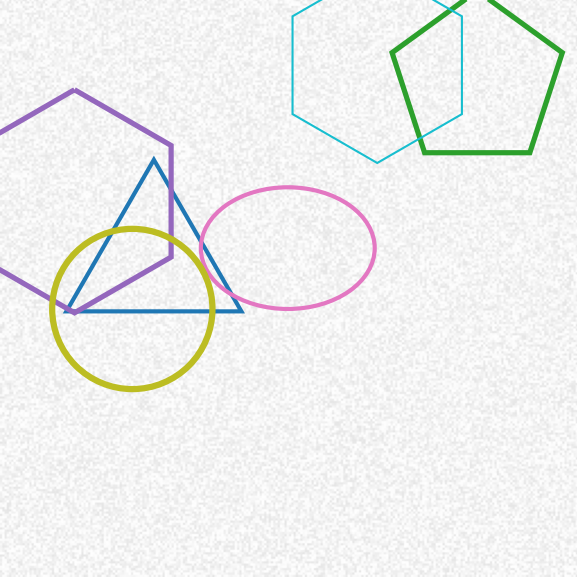[{"shape": "triangle", "thickness": 2, "radius": 0.87, "center": [0.266, 0.547]}, {"shape": "pentagon", "thickness": 2.5, "radius": 0.77, "center": [0.826, 0.86]}, {"shape": "hexagon", "thickness": 2.5, "radius": 0.97, "center": [0.129, 0.651]}, {"shape": "oval", "thickness": 2, "radius": 0.75, "center": [0.498, 0.569]}, {"shape": "circle", "thickness": 3, "radius": 0.69, "center": [0.229, 0.464]}, {"shape": "hexagon", "thickness": 1, "radius": 0.85, "center": [0.653, 0.886]}]